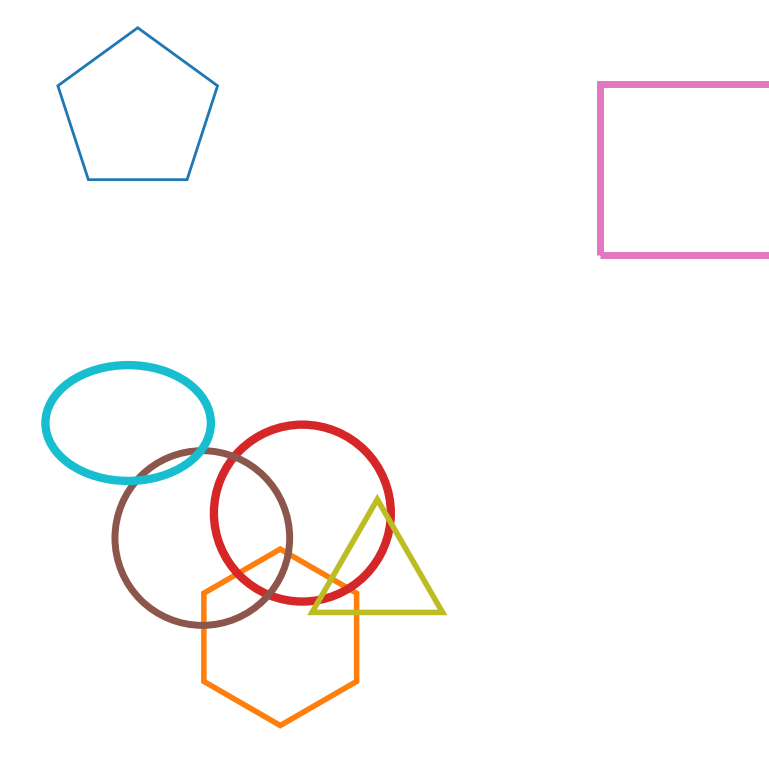[{"shape": "pentagon", "thickness": 1, "radius": 0.55, "center": [0.179, 0.855]}, {"shape": "hexagon", "thickness": 2, "radius": 0.57, "center": [0.364, 0.172]}, {"shape": "circle", "thickness": 3, "radius": 0.57, "center": [0.393, 0.334]}, {"shape": "circle", "thickness": 2.5, "radius": 0.57, "center": [0.263, 0.301]}, {"shape": "square", "thickness": 2.5, "radius": 0.56, "center": [0.89, 0.78]}, {"shape": "triangle", "thickness": 2, "radius": 0.49, "center": [0.49, 0.254]}, {"shape": "oval", "thickness": 3, "radius": 0.54, "center": [0.166, 0.451]}]